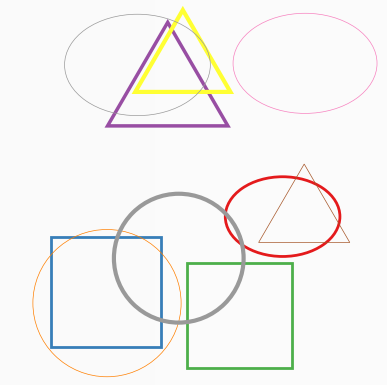[{"shape": "oval", "thickness": 2, "radius": 0.74, "center": [0.729, 0.437]}, {"shape": "square", "thickness": 2, "radius": 0.72, "center": [0.274, 0.242]}, {"shape": "square", "thickness": 2, "radius": 0.68, "center": [0.618, 0.181]}, {"shape": "triangle", "thickness": 2.5, "radius": 0.9, "center": [0.433, 0.763]}, {"shape": "circle", "thickness": 0.5, "radius": 0.96, "center": [0.276, 0.213]}, {"shape": "triangle", "thickness": 3, "radius": 0.71, "center": [0.472, 0.832]}, {"shape": "triangle", "thickness": 0.5, "radius": 0.68, "center": [0.785, 0.438]}, {"shape": "oval", "thickness": 0.5, "radius": 0.93, "center": [0.787, 0.835]}, {"shape": "oval", "thickness": 0.5, "radius": 0.94, "center": [0.355, 0.831]}, {"shape": "circle", "thickness": 3, "radius": 0.84, "center": [0.461, 0.329]}]